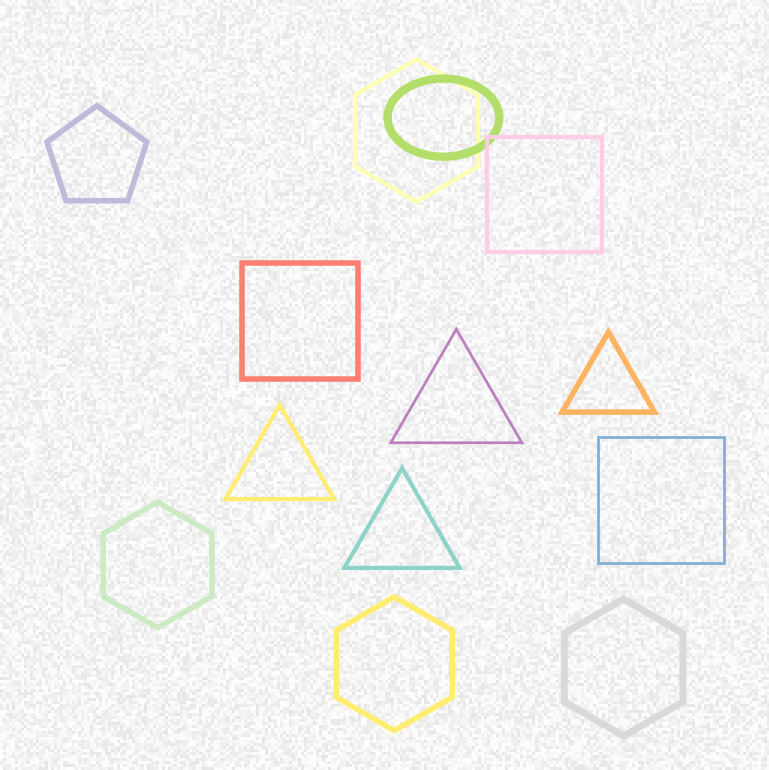[{"shape": "triangle", "thickness": 1.5, "radius": 0.43, "center": [0.522, 0.306]}, {"shape": "hexagon", "thickness": 1.5, "radius": 0.46, "center": [0.541, 0.83]}, {"shape": "pentagon", "thickness": 2, "radius": 0.34, "center": [0.126, 0.794]}, {"shape": "square", "thickness": 2, "radius": 0.38, "center": [0.39, 0.583]}, {"shape": "square", "thickness": 1, "radius": 0.41, "center": [0.859, 0.351]}, {"shape": "triangle", "thickness": 2, "radius": 0.35, "center": [0.79, 0.499]}, {"shape": "oval", "thickness": 3, "radius": 0.36, "center": [0.576, 0.847]}, {"shape": "square", "thickness": 1.5, "radius": 0.37, "center": [0.707, 0.747]}, {"shape": "hexagon", "thickness": 2.5, "radius": 0.44, "center": [0.81, 0.133]}, {"shape": "triangle", "thickness": 1, "radius": 0.49, "center": [0.593, 0.474]}, {"shape": "hexagon", "thickness": 2, "radius": 0.41, "center": [0.205, 0.266]}, {"shape": "triangle", "thickness": 1.5, "radius": 0.41, "center": [0.363, 0.393]}, {"shape": "hexagon", "thickness": 2, "radius": 0.43, "center": [0.512, 0.138]}]